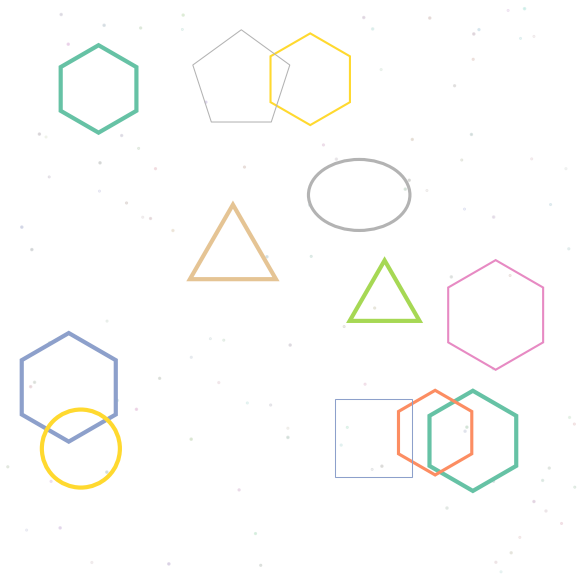[{"shape": "hexagon", "thickness": 2, "radius": 0.38, "center": [0.171, 0.845]}, {"shape": "hexagon", "thickness": 2, "radius": 0.43, "center": [0.819, 0.236]}, {"shape": "hexagon", "thickness": 1.5, "radius": 0.37, "center": [0.753, 0.25]}, {"shape": "square", "thickness": 0.5, "radius": 0.33, "center": [0.647, 0.241]}, {"shape": "hexagon", "thickness": 2, "radius": 0.47, "center": [0.119, 0.328]}, {"shape": "hexagon", "thickness": 1, "radius": 0.47, "center": [0.858, 0.454]}, {"shape": "triangle", "thickness": 2, "radius": 0.35, "center": [0.666, 0.478]}, {"shape": "circle", "thickness": 2, "radius": 0.34, "center": [0.14, 0.222]}, {"shape": "hexagon", "thickness": 1, "radius": 0.4, "center": [0.537, 0.862]}, {"shape": "triangle", "thickness": 2, "radius": 0.43, "center": [0.403, 0.559]}, {"shape": "oval", "thickness": 1.5, "radius": 0.44, "center": [0.622, 0.662]}, {"shape": "pentagon", "thickness": 0.5, "radius": 0.44, "center": [0.418, 0.859]}]